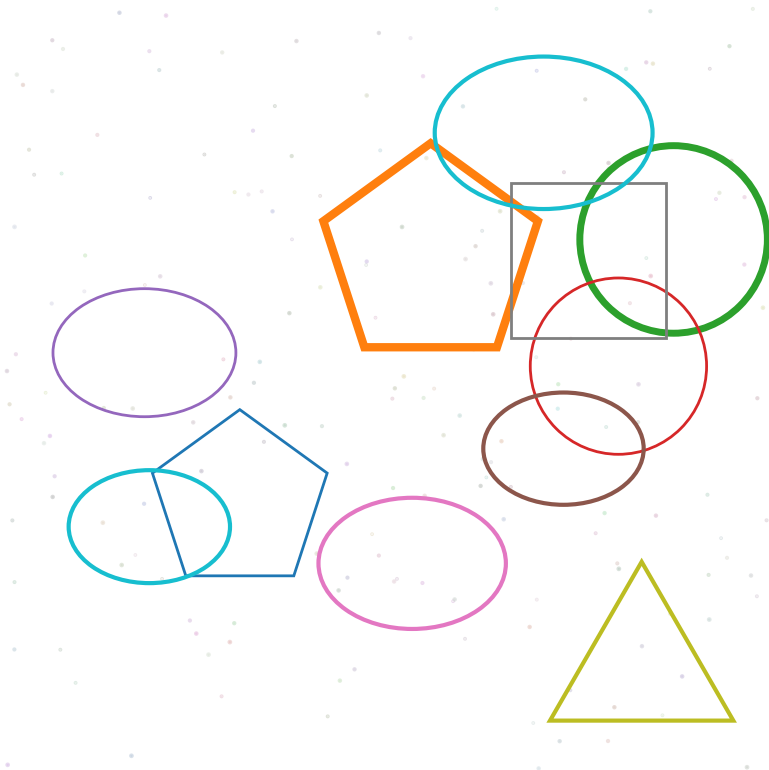[{"shape": "pentagon", "thickness": 1, "radius": 0.6, "center": [0.311, 0.349]}, {"shape": "pentagon", "thickness": 3, "radius": 0.73, "center": [0.559, 0.668]}, {"shape": "circle", "thickness": 2.5, "radius": 0.61, "center": [0.875, 0.689]}, {"shape": "circle", "thickness": 1, "radius": 0.57, "center": [0.803, 0.524]}, {"shape": "oval", "thickness": 1, "radius": 0.59, "center": [0.188, 0.542]}, {"shape": "oval", "thickness": 1.5, "radius": 0.52, "center": [0.732, 0.417]}, {"shape": "oval", "thickness": 1.5, "radius": 0.61, "center": [0.535, 0.268]}, {"shape": "square", "thickness": 1, "radius": 0.5, "center": [0.765, 0.662]}, {"shape": "triangle", "thickness": 1.5, "radius": 0.69, "center": [0.833, 0.133]}, {"shape": "oval", "thickness": 1.5, "radius": 0.71, "center": [0.706, 0.828]}, {"shape": "oval", "thickness": 1.5, "radius": 0.52, "center": [0.194, 0.316]}]